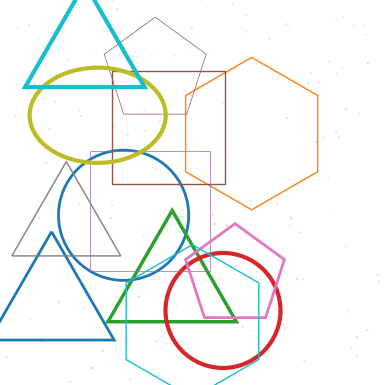[{"shape": "circle", "thickness": 2, "radius": 0.85, "center": [0.321, 0.441]}, {"shape": "triangle", "thickness": 2, "radius": 0.94, "center": [0.134, 0.211]}, {"shape": "hexagon", "thickness": 1, "radius": 0.99, "center": [0.654, 0.653]}, {"shape": "triangle", "thickness": 2.5, "radius": 0.96, "center": [0.447, 0.261]}, {"shape": "circle", "thickness": 3, "radius": 0.75, "center": [0.579, 0.194]}, {"shape": "square", "thickness": 0.5, "radius": 0.78, "center": [0.39, 0.452]}, {"shape": "square", "thickness": 1, "radius": 0.73, "center": [0.437, 0.668]}, {"shape": "pentagon", "thickness": 0.5, "radius": 0.7, "center": [0.403, 0.816]}, {"shape": "pentagon", "thickness": 2, "radius": 0.67, "center": [0.61, 0.284]}, {"shape": "triangle", "thickness": 1, "radius": 0.82, "center": [0.172, 0.417]}, {"shape": "oval", "thickness": 3, "radius": 0.88, "center": [0.254, 0.701]}, {"shape": "hexagon", "thickness": 1, "radius": 0.99, "center": [0.5, 0.166]}, {"shape": "triangle", "thickness": 3, "radius": 0.9, "center": [0.22, 0.863]}]